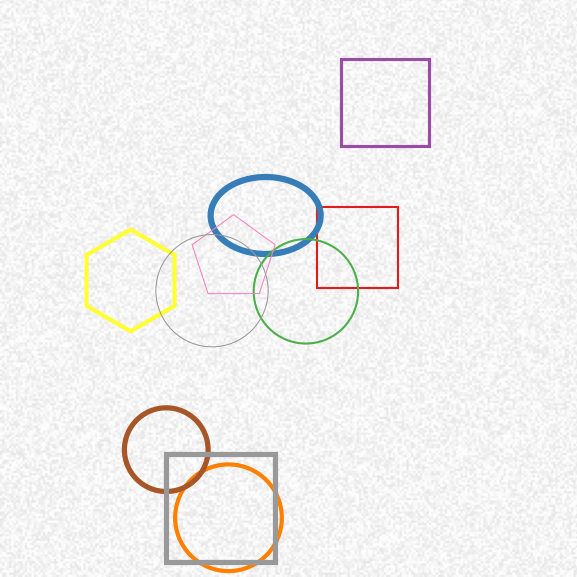[{"shape": "square", "thickness": 1, "radius": 0.35, "center": [0.619, 0.571]}, {"shape": "oval", "thickness": 3, "radius": 0.48, "center": [0.46, 0.626]}, {"shape": "circle", "thickness": 1, "radius": 0.45, "center": [0.53, 0.495]}, {"shape": "square", "thickness": 1.5, "radius": 0.38, "center": [0.666, 0.822]}, {"shape": "circle", "thickness": 2, "radius": 0.46, "center": [0.396, 0.103]}, {"shape": "hexagon", "thickness": 2, "radius": 0.44, "center": [0.226, 0.514]}, {"shape": "circle", "thickness": 2.5, "radius": 0.36, "center": [0.288, 0.221]}, {"shape": "pentagon", "thickness": 0.5, "radius": 0.38, "center": [0.405, 0.552]}, {"shape": "circle", "thickness": 0.5, "radius": 0.49, "center": [0.367, 0.496]}, {"shape": "square", "thickness": 2.5, "radius": 0.47, "center": [0.382, 0.12]}]